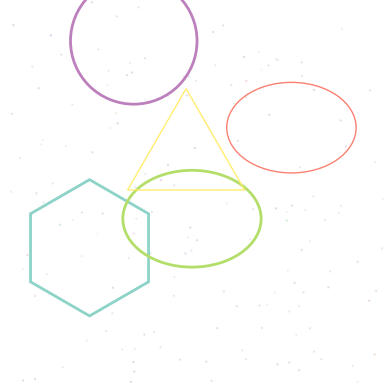[{"shape": "hexagon", "thickness": 2, "radius": 0.88, "center": [0.233, 0.356]}, {"shape": "oval", "thickness": 1, "radius": 0.84, "center": [0.757, 0.668]}, {"shape": "oval", "thickness": 2, "radius": 0.9, "center": [0.499, 0.432]}, {"shape": "circle", "thickness": 2, "radius": 0.82, "center": [0.347, 0.894]}, {"shape": "triangle", "thickness": 1, "radius": 0.88, "center": [0.483, 0.594]}]